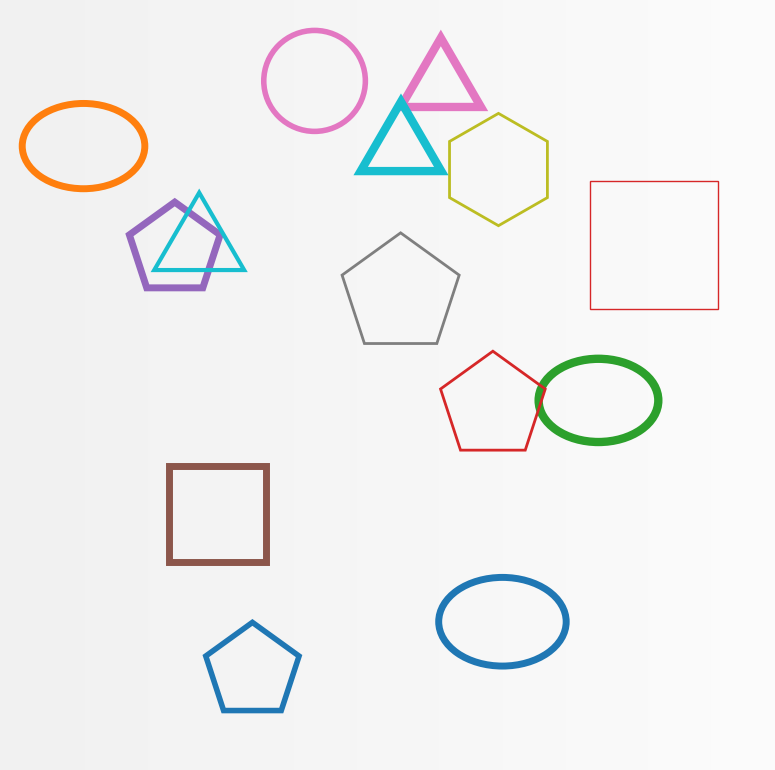[{"shape": "oval", "thickness": 2.5, "radius": 0.41, "center": [0.648, 0.193]}, {"shape": "pentagon", "thickness": 2, "radius": 0.32, "center": [0.326, 0.128]}, {"shape": "oval", "thickness": 2.5, "radius": 0.4, "center": [0.108, 0.81]}, {"shape": "oval", "thickness": 3, "radius": 0.39, "center": [0.772, 0.48]}, {"shape": "square", "thickness": 0.5, "radius": 0.41, "center": [0.844, 0.682]}, {"shape": "pentagon", "thickness": 1, "radius": 0.36, "center": [0.636, 0.473]}, {"shape": "pentagon", "thickness": 2.5, "radius": 0.31, "center": [0.225, 0.676]}, {"shape": "square", "thickness": 2.5, "radius": 0.31, "center": [0.28, 0.332]}, {"shape": "circle", "thickness": 2, "radius": 0.33, "center": [0.406, 0.895]}, {"shape": "triangle", "thickness": 3, "radius": 0.3, "center": [0.569, 0.891]}, {"shape": "pentagon", "thickness": 1, "radius": 0.4, "center": [0.517, 0.618]}, {"shape": "hexagon", "thickness": 1, "radius": 0.36, "center": [0.643, 0.78]}, {"shape": "triangle", "thickness": 3, "radius": 0.3, "center": [0.517, 0.808]}, {"shape": "triangle", "thickness": 1.5, "radius": 0.33, "center": [0.257, 0.683]}]